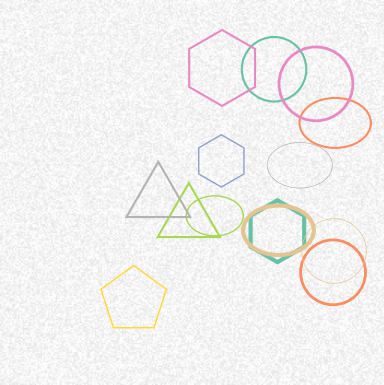[{"shape": "hexagon", "thickness": 3, "radius": 0.4, "center": [0.72, 0.399]}, {"shape": "circle", "thickness": 1.5, "radius": 0.42, "center": [0.712, 0.82]}, {"shape": "oval", "thickness": 1.5, "radius": 0.46, "center": [0.871, 0.681]}, {"shape": "circle", "thickness": 2, "radius": 0.42, "center": [0.865, 0.293]}, {"shape": "hexagon", "thickness": 1, "radius": 0.34, "center": [0.575, 0.582]}, {"shape": "circle", "thickness": 2, "radius": 0.48, "center": [0.821, 0.782]}, {"shape": "hexagon", "thickness": 1.5, "radius": 0.49, "center": [0.577, 0.824]}, {"shape": "triangle", "thickness": 1.5, "radius": 0.47, "center": [0.491, 0.431]}, {"shape": "oval", "thickness": 1, "radius": 0.37, "center": [0.558, 0.439]}, {"shape": "pentagon", "thickness": 1, "radius": 0.45, "center": [0.347, 0.221]}, {"shape": "circle", "thickness": 0.5, "radius": 0.42, "center": [0.868, 0.348]}, {"shape": "oval", "thickness": 3, "radius": 0.46, "center": [0.723, 0.402]}, {"shape": "triangle", "thickness": 1.5, "radius": 0.48, "center": [0.411, 0.484]}, {"shape": "oval", "thickness": 0.5, "radius": 0.42, "center": [0.779, 0.571]}]